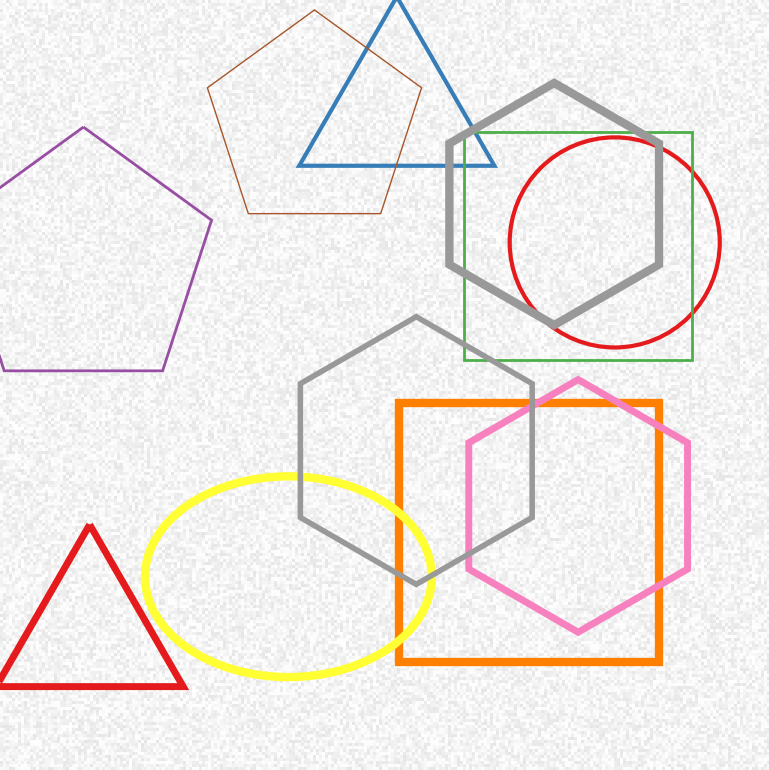[{"shape": "circle", "thickness": 1.5, "radius": 0.68, "center": [0.798, 0.685]}, {"shape": "triangle", "thickness": 2.5, "radius": 0.7, "center": [0.116, 0.178]}, {"shape": "triangle", "thickness": 1.5, "radius": 0.73, "center": [0.515, 0.858]}, {"shape": "square", "thickness": 1, "radius": 0.74, "center": [0.75, 0.681]}, {"shape": "pentagon", "thickness": 1, "radius": 0.87, "center": [0.108, 0.66]}, {"shape": "square", "thickness": 3, "radius": 0.84, "center": [0.687, 0.308]}, {"shape": "oval", "thickness": 3, "radius": 0.93, "center": [0.375, 0.251]}, {"shape": "pentagon", "thickness": 0.5, "radius": 0.73, "center": [0.408, 0.841]}, {"shape": "hexagon", "thickness": 2.5, "radius": 0.82, "center": [0.751, 0.343]}, {"shape": "hexagon", "thickness": 2, "radius": 0.87, "center": [0.541, 0.415]}, {"shape": "hexagon", "thickness": 3, "radius": 0.79, "center": [0.72, 0.735]}]